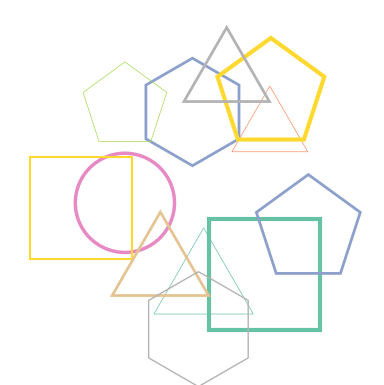[{"shape": "triangle", "thickness": 0.5, "radius": 0.75, "center": [0.529, 0.259]}, {"shape": "square", "thickness": 3, "radius": 0.72, "center": [0.687, 0.287]}, {"shape": "triangle", "thickness": 0.5, "radius": 0.57, "center": [0.701, 0.663]}, {"shape": "pentagon", "thickness": 2, "radius": 0.71, "center": [0.801, 0.405]}, {"shape": "hexagon", "thickness": 2, "radius": 0.7, "center": [0.5, 0.709]}, {"shape": "circle", "thickness": 2.5, "radius": 0.64, "center": [0.324, 0.473]}, {"shape": "pentagon", "thickness": 0.5, "radius": 0.57, "center": [0.325, 0.725]}, {"shape": "pentagon", "thickness": 3, "radius": 0.73, "center": [0.704, 0.756]}, {"shape": "square", "thickness": 1.5, "radius": 0.66, "center": [0.211, 0.46]}, {"shape": "triangle", "thickness": 2, "radius": 0.72, "center": [0.417, 0.305]}, {"shape": "triangle", "thickness": 2, "radius": 0.64, "center": [0.589, 0.8]}, {"shape": "hexagon", "thickness": 1, "radius": 0.75, "center": [0.515, 0.145]}]